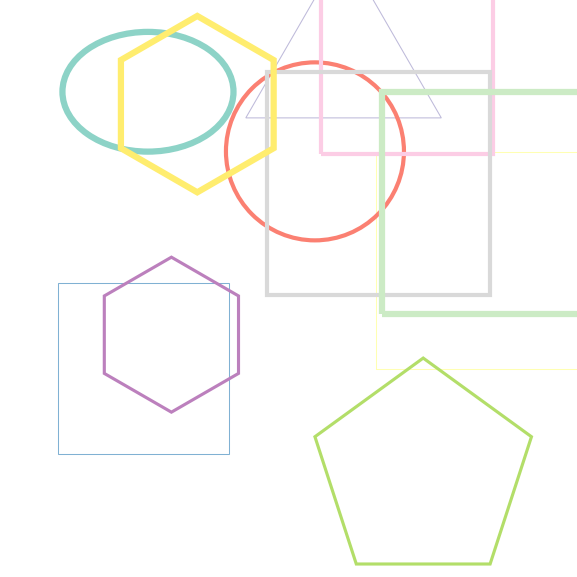[{"shape": "oval", "thickness": 3, "radius": 0.74, "center": [0.256, 0.84]}, {"shape": "square", "thickness": 0.5, "radius": 0.94, "center": [0.839, 0.548]}, {"shape": "triangle", "thickness": 0.5, "radius": 0.98, "center": [0.595, 0.893]}, {"shape": "circle", "thickness": 2, "radius": 0.77, "center": [0.545, 0.737]}, {"shape": "square", "thickness": 0.5, "radius": 0.74, "center": [0.248, 0.361]}, {"shape": "pentagon", "thickness": 1.5, "radius": 0.99, "center": [0.733, 0.182]}, {"shape": "square", "thickness": 2, "radius": 0.75, "center": [0.704, 0.882]}, {"shape": "square", "thickness": 2, "radius": 0.97, "center": [0.655, 0.682]}, {"shape": "hexagon", "thickness": 1.5, "radius": 0.67, "center": [0.297, 0.42]}, {"shape": "square", "thickness": 3, "radius": 0.96, "center": [0.853, 0.647]}, {"shape": "hexagon", "thickness": 3, "radius": 0.76, "center": [0.342, 0.819]}]